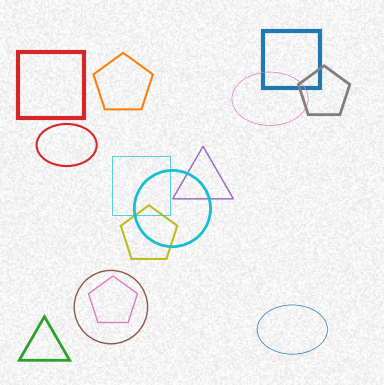[{"shape": "square", "thickness": 3, "radius": 0.37, "center": [0.756, 0.844]}, {"shape": "oval", "thickness": 0.5, "radius": 0.46, "center": [0.759, 0.144]}, {"shape": "pentagon", "thickness": 1.5, "radius": 0.41, "center": [0.32, 0.782]}, {"shape": "triangle", "thickness": 2, "radius": 0.38, "center": [0.115, 0.102]}, {"shape": "square", "thickness": 3, "radius": 0.43, "center": [0.133, 0.778]}, {"shape": "oval", "thickness": 1.5, "radius": 0.39, "center": [0.173, 0.623]}, {"shape": "triangle", "thickness": 1, "radius": 0.45, "center": [0.527, 0.529]}, {"shape": "circle", "thickness": 1, "radius": 0.48, "center": [0.288, 0.202]}, {"shape": "pentagon", "thickness": 1, "radius": 0.33, "center": [0.294, 0.216]}, {"shape": "oval", "thickness": 0.5, "radius": 0.5, "center": [0.701, 0.743]}, {"shape": "pentagon", "thickness": 2, "radius": 0.35, "center": [0.842, 0.759]}, {"shape": "pentagon", "thickness": 1.5, "radius": 0.39, "center": [0.387, 0.39]}, {"shape": "circle", "thickness": 2, "radius": 0.5, "center": [0.448, 0.458]}, {"shape": "square", "thickness": 0.5, "radius": 0.38, "center": [0.366, 0.518]}]